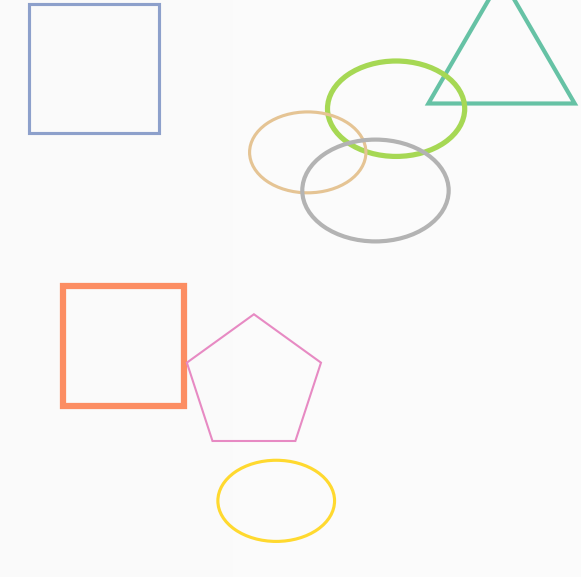[{"shape": "triangle", "thickness": 2, "radius": 0.73, "center": [0.863, 0.893]}, {"shape": "square", "thickness": 3, "radius": 0.52, "center": [0.213, 0.4]}, {"shape": "square", "thickness": 1.5, "radius": 0.56, "center": [0.162, 0.881]}, {"shape": "pentagon", "thickness": 1, "radius": 0.61, "center": [0.437, 0.334]}, {"shape": "oval", "thickness": 2.5, "radius": 0.59, "center": [0.681, 0.811]}, {"shape": "oval", "thickness": 1.5, "radius": 0.5, "center": [0.475, 0.132]}, {"shape": "oval", "thickness": 1.5, "radius": 0.5, "center": [0.529, 0.735]}, {"shape": "oval", "thickness": 2, "radius": 0.63, "center": [0.646, 0.669]}]